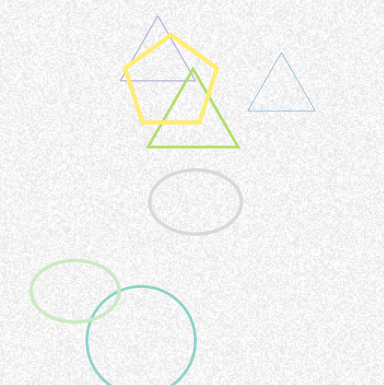[{"shape": "circle", "thickness": 2, "radius": 0.7, "center": [0.367, 0.115]}, {"shape": "triangle", "thickness": 1, "radius": 0.56, "center": [0.41, 0.846]}, {"shape": "triangle", "thickness": 0.5, "radius": 0.51, "center": [0.731, 0.762]}, {"shape": "triangle", "thickness": 2, "radius": 0.68, "center": [0.502, 0.686]}, {"shape": "oval", "thickness": 2.5, "radius": 0.6, "center": [0.508, 0.475]}, {"shape": "oval", "thickness": 2.5, "radius": 0.57, "center": [0.195, 0.244]}, {"shape": "pentagon", "thickness": 3, "radius": 0.63, "center": [0.444, 0.784]}]